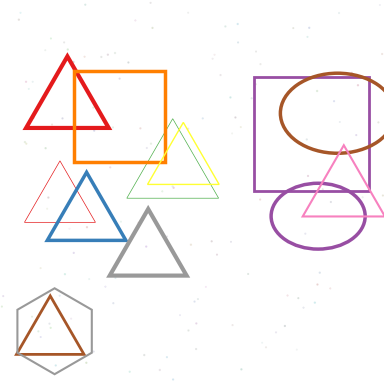[{"shape": "triangle", "thickness": 3, "radius": 0.62, "center": [0.175, 0.73]}, {"shape": "triangle", "thickness": 0.5, "radius": 0.53, "center": [0.156, 0.476]}, {"shape": "triangle", "thickness": 2.5, "radius": 0.59, "center": [0.225, 0.435]}, {"shape": "triangle", "thickness": 0.5, "radius": 0.69, "center": [0.449, 0.554]}, {"shape": "oval", "thickness": 2.5, "radius": 0.61, "center": [0.826, 0.439]}, {"shape": "square", "thickness": 2, "radius": 0.75, "center": [0.809, 0.652]}, {"shape": "square", "thickness": 2.5, "radius": 0.59, "center": [0.31, 0.697]}, {"shape": "triangle", "thickness": 1, "radius": 0.54, "center": [0.476, 0.575]}, {"shape": "oval", "thickness": 2.5, "radius": 0.74, "center": [0.877, 0.706]}, {"shape": "triangle", "thickness": 2, "radius": 0.51, "center": [0.131, 0.13]}, {"shape": "triangle", "thickness": 1.5, "radius": 0.62, "center": [0.893, 0.499]}, {"shape": "hexagon", "thickness": 1.5, "radius": 0.56, "center": [0.142, 0.14]}, {"shape": "triangle", "thickness": 3, "radius": 0.58, "center": [0.385, 0.342]}]